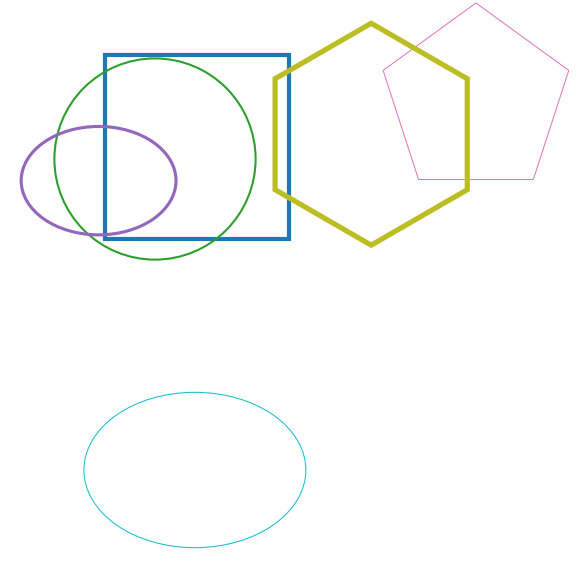[{"shape": "square", "thickness": 2, "radius": 0.8, "center": [0.34, 0.745]}, {"shape": "circle", "thickness": 1, "radius": 0.87, "center": [0.268, 0.724]}, {"shape": "oval", "thickness": 1.5, "radius": 0.67, "center": [0.171, 0.686]}, {"shape": "pentagon", "thickness": 0.5, "radius": 0.84, "center": [0.824, 0.825]}, {"shape": "hexagon", "thickness": 2.5, "radius": 0.96, "center": [0.643, 0.767]}, {"shape": "oval", "thickness": 0.5, "radius": 0.96, "center": [0.337, 0.185]}]